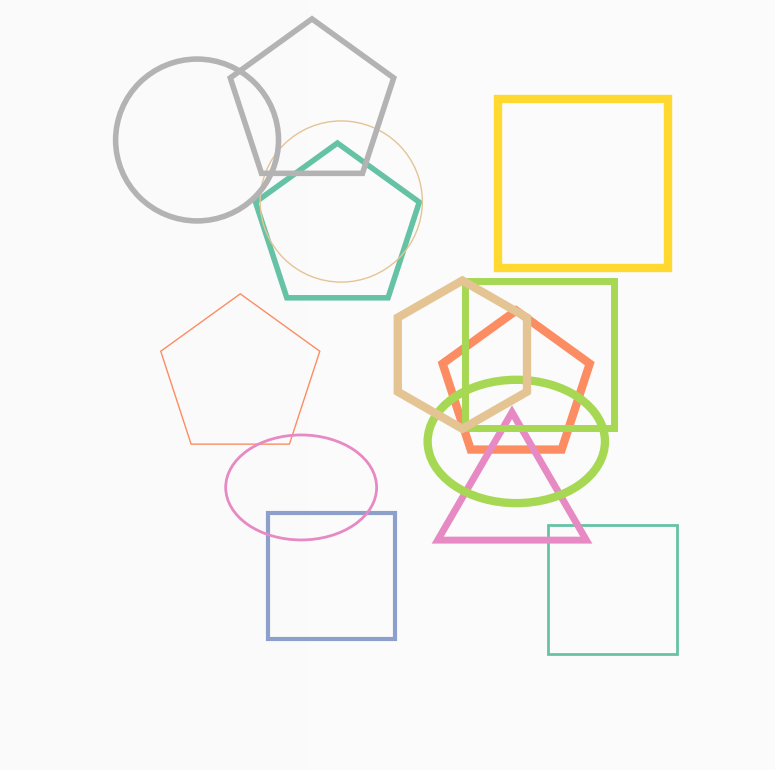[{"shape": "square", "thickness": 1, "radius": 0.42, "center": [0.79, 0.235]}, {"shape": "pentagon", "thickness": 2, "radius": 0.56, "center": [0.435, 0.703]}, {"shape": "pentagon", "thickness": 0.5, "radius": 0.54, "center": [0.31, 0.51]}, {"shape": "pentagon", "thickness": 3, "radius": 0.5, "center": [0.666, 0.497]}, {"shape": "square", "thickness": 1.5, "radius": 0.41, "center": [0.428, 0.252]}, {"shape": "triangle", "thickness": 2.5, "radius": 0.55, "center": [0.661, 0.354]}, {"shape": "oval", "thickness": 1, "radius": 0.49, "center": [0.389, 0.367]}, {"shape": "square", "thickness": 2.5, "radius": 0.48, "center": [0.696, 0.54]}, {"shape": "oval", "thickness": 3, "radius": 0.57, "center": [0.666, 0.427]}, {"shape": "square", "thickness": 3, "radius": 0.55, "center": [0.752, 0.762]}, {"shape": "circle", "thickness": 0.5, "radius": 0.52, "center": [0.44, 0.738]}, {"shape": "hexagon", "thickness": 3, "radius": 0.48, "center": [0.597, 0.539]}, {"shape": "pentagon", "thickness": 2, "radius": 0.55, "center": [0.403, 0.865]}, {"shape": "circle", "thickness": 2, "radius": 0.53, "center": [0.254, 0.818]}]